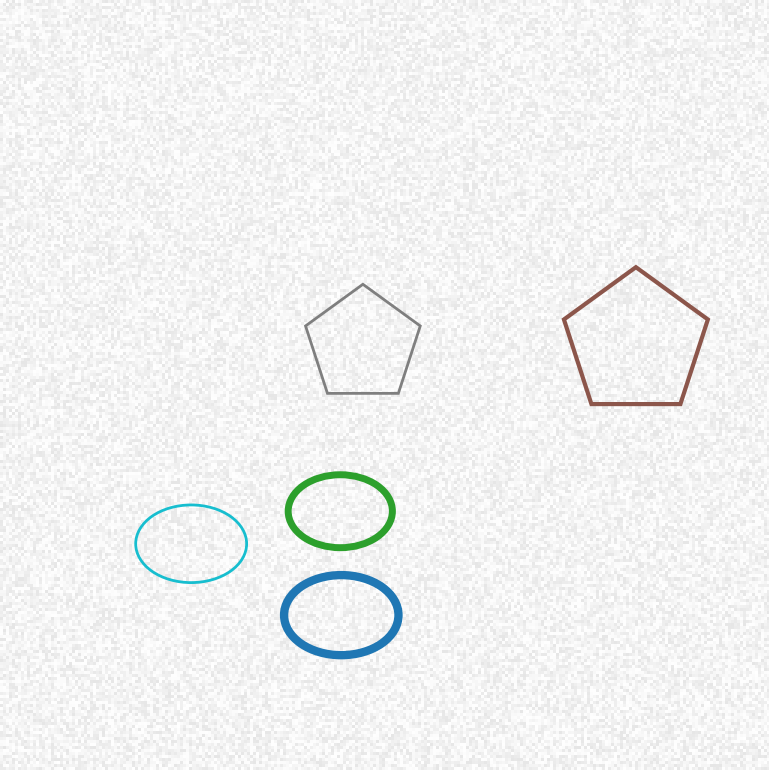[{"shape": "oval", "thickness": 3, "radius": 0.37, "center": [0.443, 0.201]}, {"shape": "oval", "thickness": 2.5, "radius": 0.34, "center": [0.442, 0.336]}, {"shape": "pentagon", "thickness": 1.5, "radius": 0.49, "center": [0.826, 0.555]}, {"shape": "pentagon", "thickness": 1, "radius": 0.39, "center": [0.471, 0.552]}, {"shape": "oval", "thickness": 1, "radius": 0.36, "center": [0.248, 0.294]}]